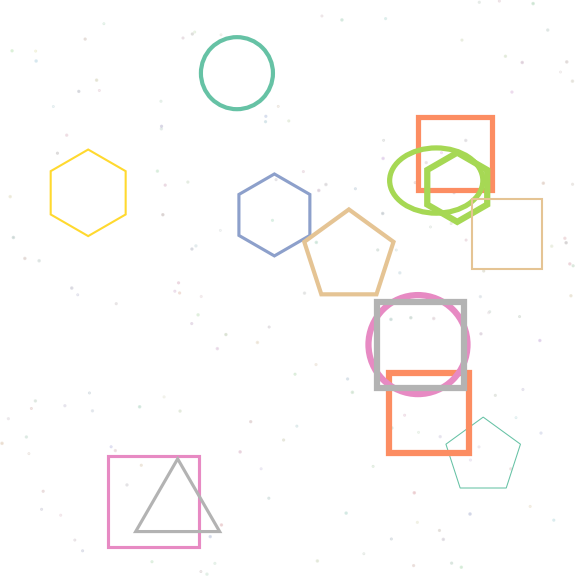[{"shape": "circle", "thickness": 2, "radius": 0.31, "center": [0.41, 0.872]}, {"shape": "pentagon", "thickness": 0.5, "radius": 0.34, "center": [0.837, 0.209]}, {"shape": "square", "thickness": 2.5, "radius": 0.32, "center": [0.788, 0.733]}, {"shape": "square", "thickness": 3, "radius": 0.34, "center": [0.743, 0.284]}, {"shape": "hexagon", "thickness": 1.5, "radius": 0.35, "center": [0.475, 0.627]}, {"shape": "square", "thickness": 1.5, "radius": 0.39, "center": [0.266, 0.13]}, {"shape": "circle", "thickness": 3, "radius": 0.43, "center": [0.724, 0.402]}, {"shape": "hexagon", "thickness": 3, "radius": 0.3, "center": [0.792, 0.675]}, {"shape": "oval", "thickness": 2.5, "radius": 0.4, "center": [0.755, 0.686]}, {"shape": "hexagon", "thickness": 1, "radius": 0.37, "center": [0.153, 0.665]}, {"shape": "square", "thickness": 1, "radius": 0.3, "center": [0.877, 0.594]}, {"shape": "pentagon", "thickness": 2, "radius": 0.41, "center": [0.604, 0.555]}, {"shape": "triangle", "thickness": 1.5, "radius": 0.42, "center": [0.308, 0.121]}, {"shape": "square", "thickness": 3, "radius": 0.38, "center": [0.728, 0.402]}]